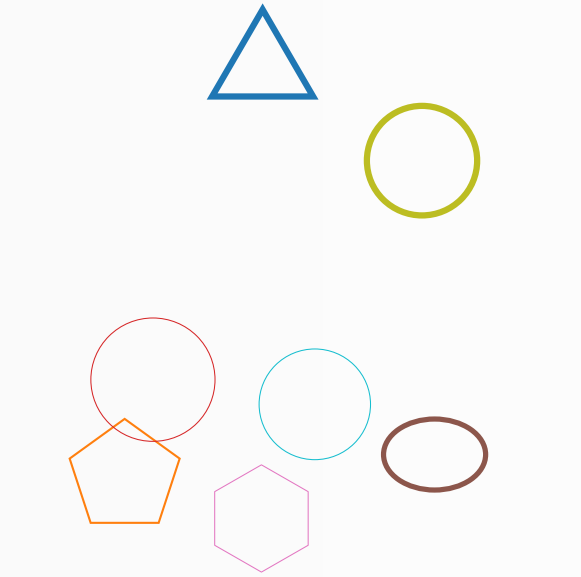[{"shape": "triangle", "thickness": 3, "radius": 0.5, "center": [0.452, 0.882]}, {"shape": "pentagon", "thickness": 1, "radius": 0.5, "center": [0.214, 0.174]}, {"shape": "circle", "thickness": 0.5, "radius": 0.53, "center": [0.263, 0.342]}, {"shape": "oval", "thickness": 2.5, "radius": 0.44, "center": [0.748, 0.212]}, {"shape": "hexagon", "thickness": 0.5, "radius": 0.46, "center": [0.45, 0.101]}, {"shape": "circle", "thickness": 3, "radius": 0.47, "center": [0.726, 0.721]}, {"shape": "circle", "thickness": 0.5, "radius": 0.48, "center": [0.542, 0.299]}]